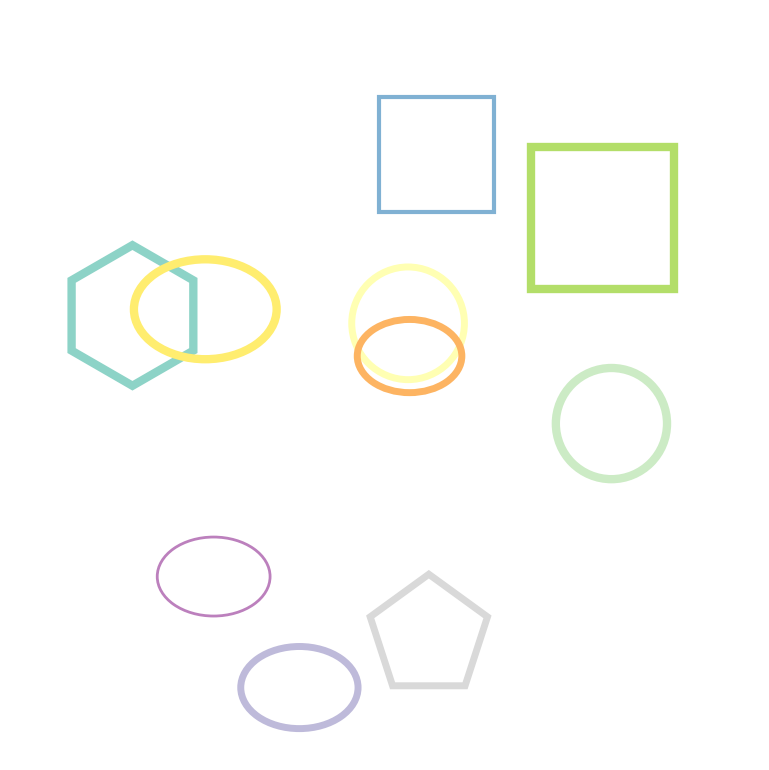[{"shape": "hexagon", "thickness": 3, "radius": 0.46, "center": [0.172, 0.59]}, {"shape": "circle", "thickness": 2.5, "radius": 0.37, "center": [0.53, 0.58]}, {"shape": "oval", "thickness": 2.5, "radius": 0.38, "center": [0.389, 0.107]}, {"shape": "square", "thickness": 1.5, "radius": 0.37, "center": [0.567, 0.799]}, {"shape": "oval", "thickness": 2.5, "radius": 0.34, "center": [0.532, 0.538]}, {"shape": "square", "thickness": 3, "radius": 0.46, "center": [0.782, 0.717]}, {"shape": "pentagon", "thickness": 2.5, "radius": 0.4, "center": [0.557, 0.174]}, {"shape": "oval", "thickness": 1, "radius": 0.37, "center": [0.277, 0.251]}, {"shape": "circle", "thickness": 3, "radius": 0.36, "center": [0.794, 0.45]}, {"shape": "oval", "thickness": 3, "radius": 0.46, "center": [0.267, 0.598]}]